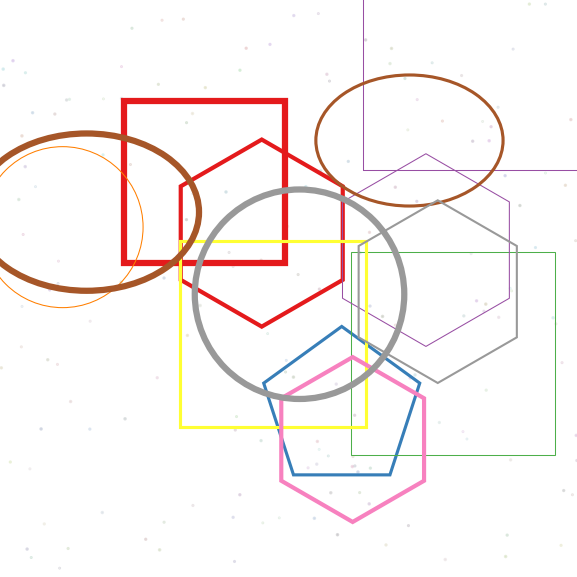[{"shape": "hexagon", "thickness": 2, "radius": 0.81, "center": [0.453, 0.596]}, {"shape": "square", "thickness": 3, "radius": 0.7, "center": [0.354, 0.684]}, {"shape": "pentagon", "thickness": 1.5, "radius": 0.71, "center": [0.592, 0.292]}, {"shape": "square", "thickness": 0.5, "radius": 0.88, "center": [0.784, 0.387]}, {"shape": "hexagon", "thickness": 0.5, "radius": 0.83, "center": [0.738, 0.566]}, {"shape": "square", "thickness": 0.5, "radius": 0.94, "center": [0.816, 0.892]}, {"shape": "circle", "thickness": 0.5, "radius": 0.7, "center": [0.108, 0.606]}, {"shape": "square", "thickness": 1.5, "radius": 0.8, "center": [0.473, 0.421]}, {"shape": "oval", "thickness": 1.5, "radius": 0.81, "center": [0.709, 0.756]}, {"shape": "oval", "thickness": 3, "radius": 0.97, "center": [0.15, 0.632]}, {"shape": "hexagon", "thickness": 2, "radius": 0.71, "center": [0.611, 0.238]}, {"shape": "circle", "thickness": 3, "radius": 0.91, "center": [0.519, 0.49]}, {"shape": "hexagon", "thickness": 1, "radius": 0.79, "center": [0.758, 0.494]}]